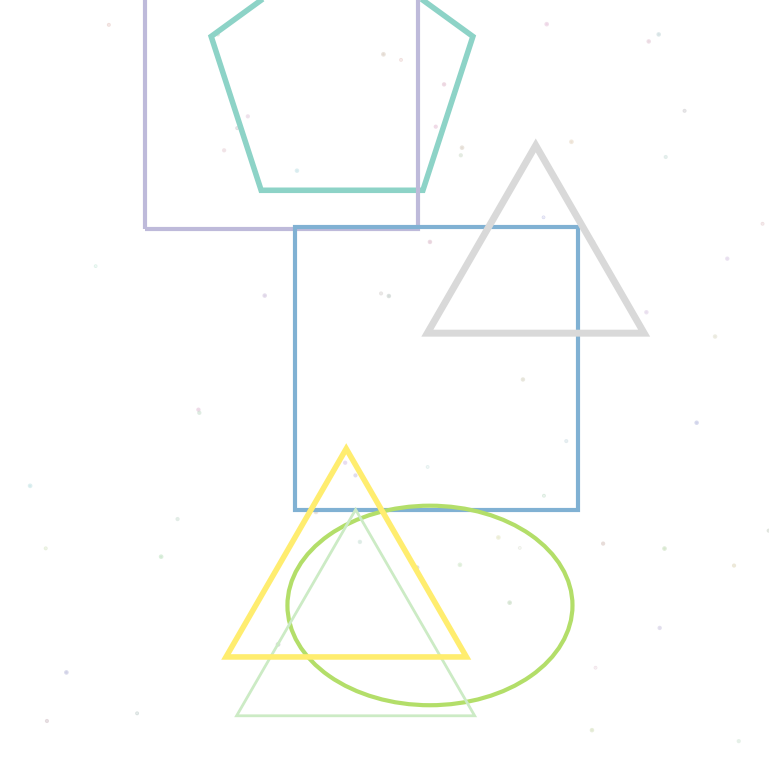[{"shape": "pentagon", "thickness": 2, "radius": 0.89, "center": [0.444, 0.897]}, {"shape": "square", "thickness": 1.5, "radius": 0.89, "center": [0.365, 0.881]}, {"shape": "square", "thickness": 1.5, "radius": 0.92, "center": [0.567, 0.521]}, {"shape": "oval", "thickness": 1.5, "radius": 0.93, "center": [0.558, 0.214]}, {"shape": "triangle", "thickness": 2.5, "radius": 0.81, "center": [0.696, 0.649]}, {"shape": "triangle", "thickness": 1, "radius": 0.89, "center": [0.462, 0.16]}, {"shape": "triangle", "thickness": 2, "radius": 0.9, "center": [0.45, 0.237]}]